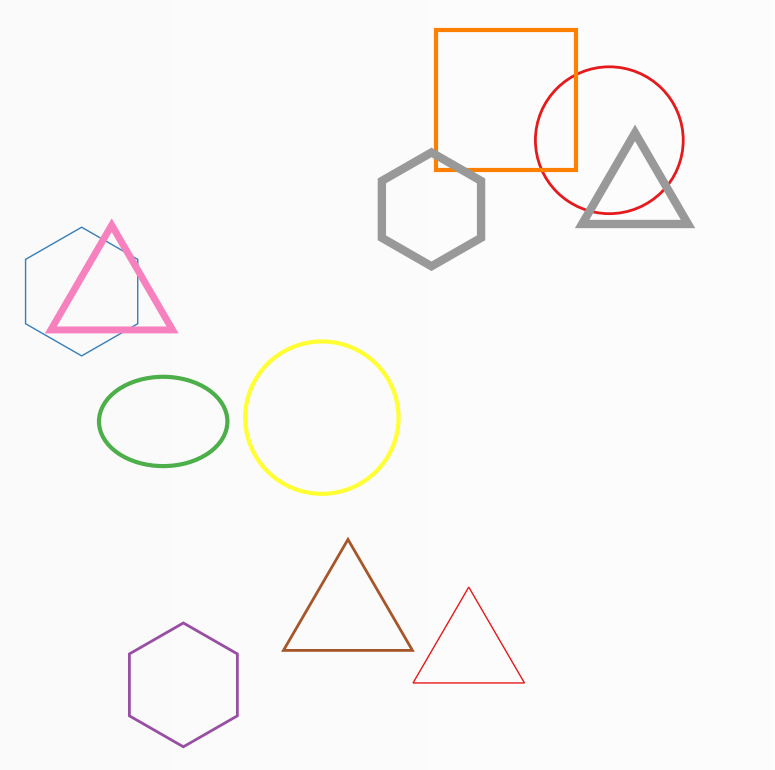[{"shape": "circle", "thickness": 1, "radius": 0.48, "center": [0.786, 0.818]}, {"shape": "triangle", "thickness": 0.5, "radius": 0.42, "center": [0.605, 0.155]}, {"shape": "hexagon", "thickness": 0.5, "radius": 0.42, "center": [0.105, 0.621]}, {"shape": "oval", "thickness": 1.5, "radius": 0.41, "center": [0.211, 0.453]}, {"shape": "hexagon", "thickness": 1, "radius": 0.4, "center": [0.237, 0.111]}, {"shape": "square", "thickness": 1.5, "radius": 0.45, "center": [0.653, 0.87]}, {"shape": "circle", "thickness": 1.5, "radius": 0.49, "center": [0.415, 0.458]}, {"shape": "triangle", "thickness": 1, "radius": 0.48, "center": [0.449, 0.203]}, {"shape": "triangle", "thickness": 2.5, "radius": 0.45, "center": [0.144, 0.617]}, {"shape": "triangle", "thickness": 3, "radius": 0.39, "center": [0.819, 0.749]}, {"shape": "hexagon", "thickness": 3, "radius": 0.37, "center": [0.557, 0.728]}]